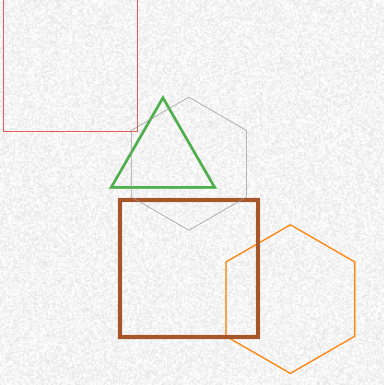[{"shape": "square", "thickness": 0.5, "radius": 0.87, "center": [0.182, 0.835]}, {"shape": "triangle", "thickness": 2, "radius": 0.78, "center": [0.423, 0.591]}, {"shape": "hexagon", "thickness": 1, "radius": 0.97, "center": [0.754, 0.223]}, {"shape": "square", "thickness": 3, "radius": 0.89, "center": [0.491, 0.303]}, {"shape": "hexagon", "thickness": 0.5, "radius": 0.86, "center": [0.491, 0.575]}]